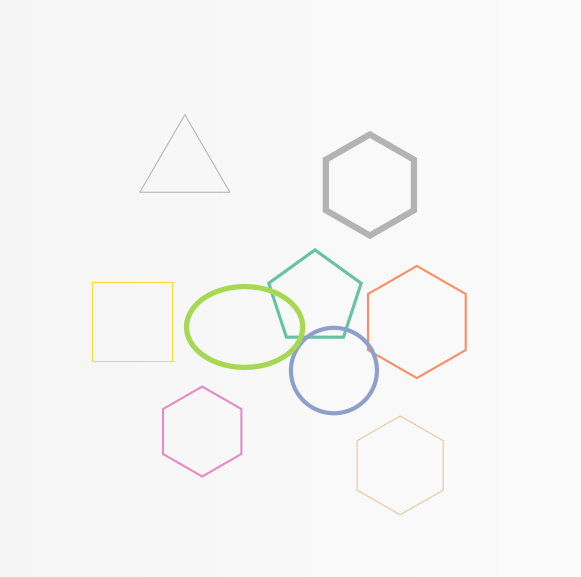[{"shape": "pentagon", "thickness": 1.5, "radius": 0.42, "center": [0.542, 0.483]}, {"shape": "hexagon", "thickness": 1, "radius": 0.49, "center": [0.717, 0.442]}, {"shape": "circle", "thickness": 2, "radius": 0.37, "center": [0.575, 0.358]}, {"shape": "hexagon", "thickness": 1, "radius": 0.39, "center": [0.348, 0.252]}, {"shape": "oval", "thickness": 2.5, "radius": 0.5, "center": [0.421, 0.433]}, {"shape": "square", "thickness": 0.5, "radius": 0.34, "center": [0.228, 0.443]}, {"shape": "hexagon", "thickness": 0.5, "radius": 0.43, "center": [0.688, 0.193]}, {"shape": "triangle", "thickness": 0.5, "radius": 0.45, "center": [0.318, 0.711]}, {"shape": "hexagon", "thickness": 3, "radius": 0.44, "center": [0.636, 0.679]}]